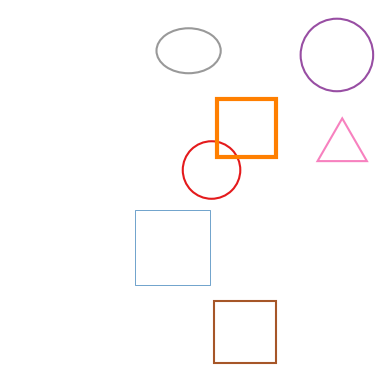[{"shape": "circle", "thickness": 1.5, "radius": 0.37, "center": [0.549, 0.558]}, {"shape": "square", "thickness": 0.5, "radius": 0.49, "center": [0.448, 0.356]}, {"shape": "circle", "thickness": 1.5, "radius": 0.47, "center": [0.875, 0.857]}, {"shape": "square", "thickness": 3, "radius": 0.38, "center": [0.64, 0.668]}, {"shape": "square", "thickness": 1.5, "radius": 0.4, "center": [0.637, 0.137]}, {"shape": "triangle", "thickness": 1.5, "radius": 0.37, "center": [0.889, 0.619]}, {"shape": "oval", "thickness": 1.5, "radius": 0.42, "center": [0.49, 0.868]}]